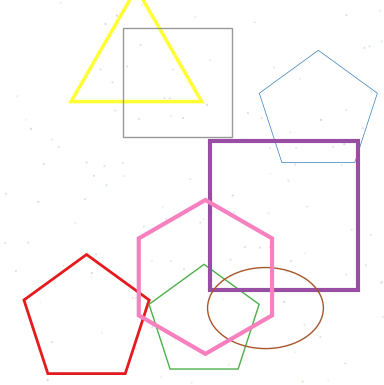[{"shape": "pentagon", "thickness": 2, "radius": 0.85, "center": [0.225, 0.168]}, {"shape": "pentagon", "thickness": 0.5, "radius": 0.81, "center": [0.827, 0.708]}, {"shape": "pentagon", "thickness": 1, "radius": 0.75, "center": [0.53, 0.163]}, {"shape": "square", "thickness": 3, "radius": 0.97, "center": [0.737, 0.44]}, {"shape": "triangle", "thickness": 2.5, "radius": 0.98, "center": [0.354, 0.834]}, {"shape": "oval", "thickness": 1, "radius": 0.75, "center": [0.69, 0.2]}, {"shape": "hexagon", "thickness": 3, "radius": 1.0, "center": [0.534, 0.281]}, {"shape": "square", "thickness": 1, "radius": 0.71, "center": [0.462, 0.787]}]